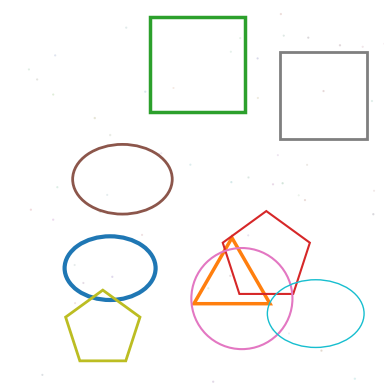[{"shape": "oval", "thickness": 3, "radius": 0.59, "center": [0.286, 0.304]}, {"shape": "triangle", "thickness": 2.5, "radius": 0.57, "center": [0.602, 0.268]}, {"shape": "square", "thickness": 2.5, "radius": 0.62, "center": [0.513, 0.834]}, {"shape": "pentagon", "thickness": 1.5, "radius": 0.59, "center": [0.692, 0.333]}, {"shape": "oval", "thickness": 2, "radius": 0.65, "center": [0.318, 0.534]}, {"shape": "circle", "thickness": 1.5, "radius": 0.66, "center": [0.628, 0.224]}, {"shape": "square", "thickness": 2, "radius": 0.57, "center": [0.841, 0.752]}, {"shape": "pentagon", "thickness": 2, "radius": 0.51, "center": [0.267, 0.145]}, {"shape": "oval", "thickness": 1, "radius": 0.63, "center": [0.82, 0.185]}]